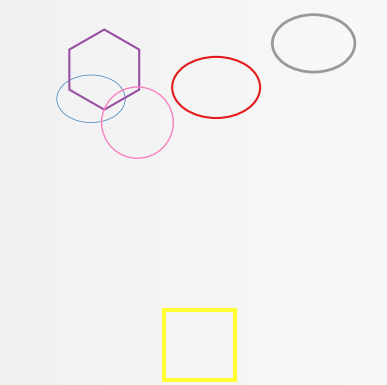[{"shape": "oval", "thickness": 1.5, "radius": 0.57, "center": [0.558, 0.773]}, {"shape": "oval", "thickness": 0.5, "radius": 0.44, "center": [0.235, 0.743]}, {"shape": "hexagon", "thickness": 1.5, "radius": 0.52, "center": [0.269, 0.819]}, {"shape": "square", "thickness": 3, "radius": 0.45, "center": [0.515, 0.104]}, {"shape": "circle", "thickness": 1, "radius": 0.46, "center": [0.355, 0.682]}, {"shape": "oval", "thickness": 2, "radius": 0.53, "center": [0.809, 0.887]}]